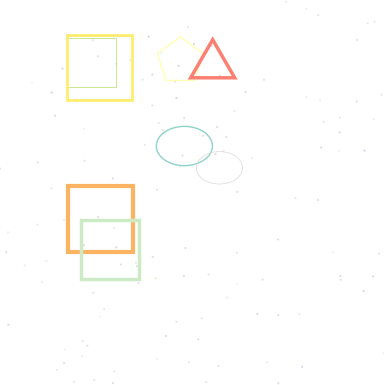[{"shape": "oval", "thickness": 1, "radius": 0.36, "center": [0.479, 0.621]}, {"shape": "pentagon", "thickness": 1, "radius": 0.31, "center": [0.468, 0.842]}, {"shape": "triangle", "thickness": 2.5, "radius": 0.33, "center": [0.552, 0.831]}, {"shape": "square", "thickness": 3, "radius": 0.43, "center": [0.261, 0.431]}, {"shape": "square", "thickness": 0.5, "radius": 0.32, "center": [0.238, 0.838]}, {"shape": "oval", "thickness": 0.5, "radius": 0.3, "center": [0.57, 0.564]}, {"shape": "square", "thickness": 2.5, "radius": 0.38, "center": [0.286, 0.352]}, {"shape": "square", "thickness": 2, "radius": 0.42, "center": [0.258, 0.826]}]